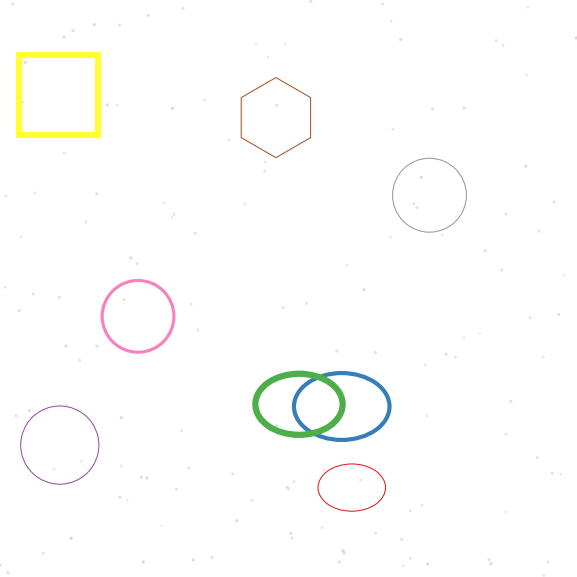[{"shape": "oval", "thickness": 0.5, "radius": 0.29, "center": [0.609, 0.155]}, {"shape": "oval", "thickness": 2, "radius": 0.41, "center": [0.592, 0.295]}, {"shape": "oval", "thickness": 3, "radius": 0.38, "center": [0.518, 0.299]}, {"shape": "circle", "thickness": 0.5, "radius": 0.34, "center": [0.104, 0.228]}, {"shape": "square", "thickness": 3, "radius": 0.35, "center": [0.101, 0.835]}, {"shape": "hexagon", "thickness": 0.5, "radius": 0.35, "center": [0.478, 0.795]}, {"shape": "circle", "thickness": 1.5, "radius": 0.31, "center": [0.239, 0.451]}, {"shape": "circle", "thickness": 0.5, "radius": 0.32, "center": [0.744, 0.661]}]